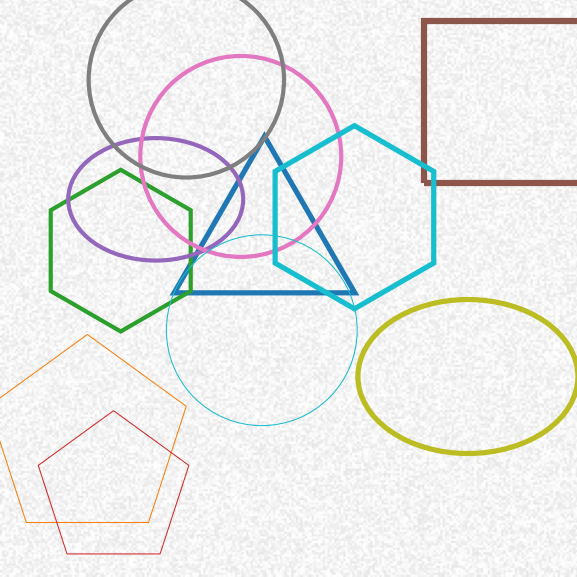[{"shape": "triangle", "thickness": 2.5, "radius": 0.9, "center": [0.458, 0.582]}, {"shape": "pentagon", "thickness": 0.5, "radius": 0.9, "center": [0.151, 0.24]}, {"shape": "hexagon", "thickness": 2, "radius": 0.7, "center": [0.209, 0.565]}, {"shape": "pentagon", "thickness": 0.5, "radius": 0.69, "center": [0.197, 0.151]}, {"shape": "oval", "thickness": 2, "radius": 0.76, "center": [0.27, 0.654]}, {"shape": "square", "thickness": 3, "radius": 0.7, "center": [0.875, 0.822]}, {"shape": "circle", "thickness": 2, "radius": 0.87, "center": [0.417, 0.728]}, {"shape": "circle", "thickness": 2, "radius": 0.85, "center": [0.323, 0.861]}, {"shape": "oval", "thickness": 2.5, "radius": 0.95, "center": [0.81, 0.347]}, {"shape": "hexagon", "thickness": 2.5, "radius": 0.79, "center": [0.614, 0.623]}, {"shape": "circle", "thickness": 0.5, "radius": 0.83, "center": [0.453, 0.427]}]